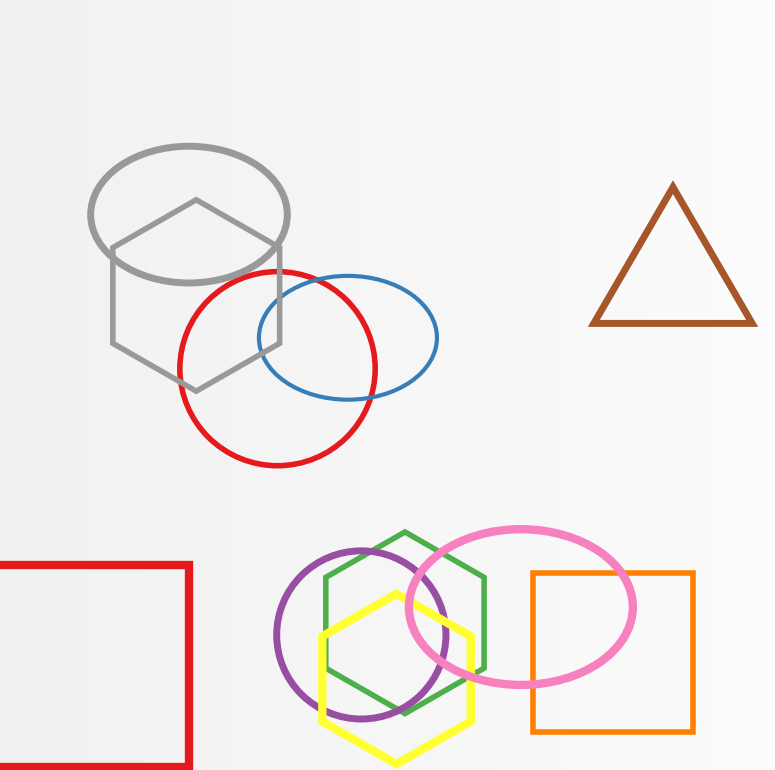[{"shape": "square", "thickness": 3, "radius": 0.65, "center": [0.113, 0.135]}, {"shape": "circle", "thickness": 2, "radius": 0.63, "center": [0.358, 0.521]}, {"shape": "oval", "thickness": 1.5, "radius": 0.57, "center": [0.449, 0.561]}, {"shape": "hexagon", "thickness": 2, "radius": 0.59, "center": [0.523, 0.191]}, {"shape": "circle", "thickness": 2.5, "radius": 0.55, "center": [0.466, 0.175]}, {"shape": "square", "thickness": 2, "radius": 0.52, "center": [0.791, 0.152]}, {"shape": "hexagon", "thickness": 3, "radius": 0.55, "center": [0.512, 0.118]}, {"shape": "triangle", "thickness": 2.5, "radius": 0.59, "center": [0.868, 0.639]}, {"shape": "oval", "thickness": 3, "radius": 0.72, "center": [0.672, 0.212]}, {"shape": "oval", "thickness": 2.5, "radius": 0.63, "center": [0.244, 0.721]}, {"shape": "hexagon", "thickness": 2, "radius": 0.62, "center": [0.253, 0.616]}]